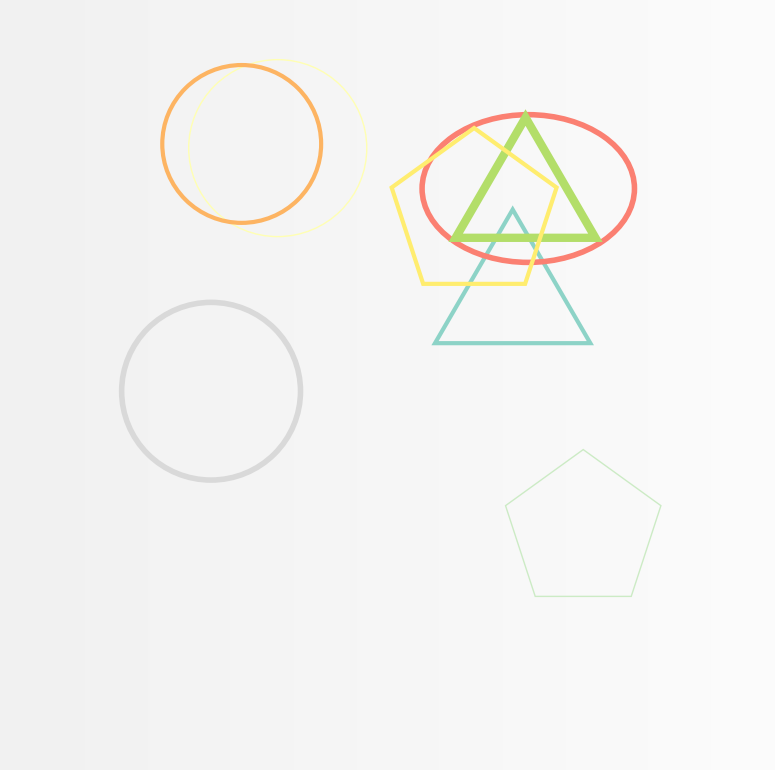[{"shape": "triangle", "thickness": 1.5, "radius": 0.58, "center": [0.662, 0.612]}, {"shape": "circle", "thickness": 0.5, "radius": 0.57, "center": [0.358, 0.808]}, {"shape": "oval", "thickness": 2, "radius": 0.69, "center": [0.682, 0.755]}, {"shape": "circle", "thickness": 1.5, "radius": 0.51, "center": [0.312, 0.813]}, {"shape": "triangle", "thickness": 3, "radius": 0.52, "center": [0.678, 0.743]}, {"shape": "circle", "thickness": 2, "radius": 0.58, "center": [0.272, 0.492]}, {"shape": "pentagon", "thickness": 0.5, "radius": 0.53, "center": [0.753, 0.311]}, {"shape": "pentagon", "thickness": 1.5, "radius": 0.56, "center": [0.612, 0.722]}]